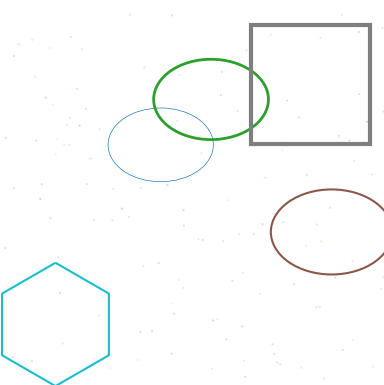[{"shape": "oval", "thickness": 0.5, "radius": 0.68, "center": [0.417, 0.624]}, {"shape": "oval", "thickness": 2, "radius": 0.75, "center": [0.548, 0.742]}, {"shape": "oval", "thickness": 1.5, "radius": 0.79, "center": [0.861, 0.398]}, {"shape": "square", "thickness": 3, "radius": 0.77, "center": [0.807, 0.78]}, {"shape": "hexagon", "thickness": 1.5, "radius": 0.8, "center": [0.144, 0.157]}]